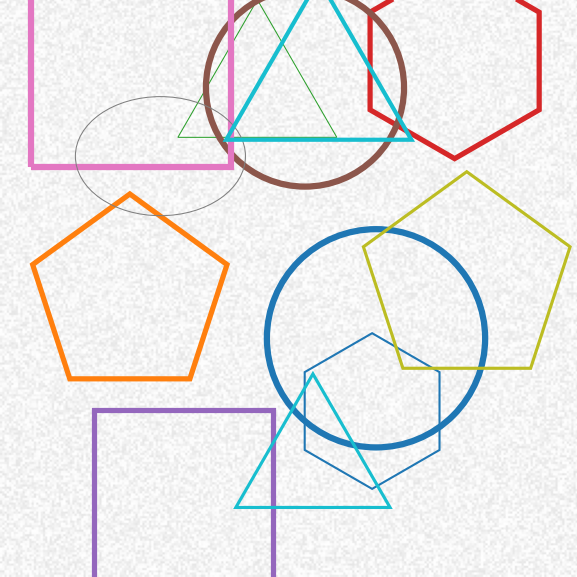[{"shape": "hexagon", "thickness": 1, "radius": 0.67, "center": [0.644, 0.287]}, {"shape": "circle", "thickness": 3, "radius": 0.94, "center": [0.651, 0.413]}, {"shape": "pentagon", "thickness": 2.5, "radius": 0.88, "center": [0.225, 0.486]}, {"shape": "triangle", "thickness": 0.5, "radius": 0.79, "center": [0.446, 0.841]}, {"shape": "hexagon", "thickness": 2.5, "radius": 0.85, "center": [0.787, 0.894]}, {"shape": "square", "thickness": 2.5, "radius": 0.78, "center": [0.317, 0.134]}, {"shape": "circle", "thickness": 3, "radius": 0.86, "center": [0.528, 0.848]}, {"shape": "square", "thickness": 3, "radius": 0.86, "center": [0.227, 0.883]}, {"shape": "oval", "thickness": 0.5, "radius": 0.74, "center": [0.278, 0.729]}, {"shape": "pentagon", "thickness": 1.5, "radius": 0.94, "center": [0.808, 0.514]}, {"shape": "triangle", "thickness": 2, "radius": 0.93, "center": [0.552, 0.85]}, {"shape": "triangle", "thickness": 1.5, "radius": 0.77, "center": [0.542, 0.198]}]